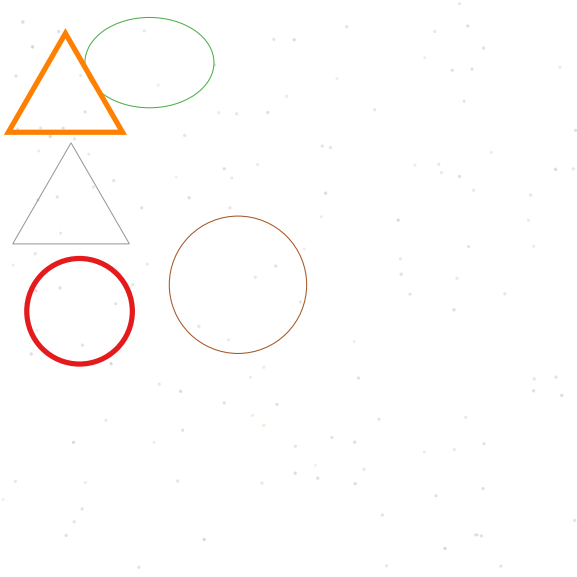[{"shape": "circle", "thickness": 2.5, "radius": 0.46, "center": [0.138, 0.46]}, {"shape": "oval", "thickness": 0.5, "radius": 0.56, "center": [0.259, 0.891]}, {"shape": "triangle", "thickness": 2.5, "radius": 0.57, "center": [0.113, 0.827]}, {"shape": "circle", "thickness": 0.5, "radius": 0.59, "center": [0.412, 0.506]}, {"shape": "triangle", "thickness": 0.5, "radius": 0.58, "center": [0.123, 0.635]}]